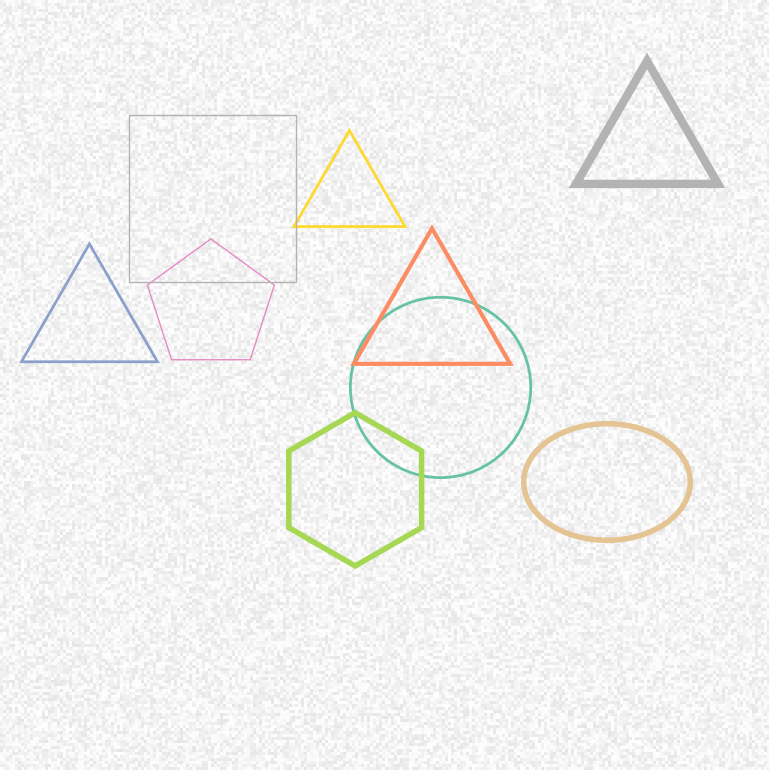[{"shape": "circle", "thickness": 1, "radius": 0.59, "center": [0.572, 0.497]}, {"shape": "triangle", "thickness": 1.5, "radius": 0.59, "center": [0.561, 0.586]}, {"shape": "triangle", "thickness": 1, "radius": 0.51, "center": [0.116, 0.581]}, {"shape": "pentagon", "thickness": 0.5, "radius": 0.43, "center": [0.274, 0.603]}, {"shape": "hexagon", "thickness": 2, "radius": 0.5, "center": [0.461, 0.365]}, {"shape": "triangle", "thickness": 1, "radius": 0.42, "center": [0.454, 0.747]}, {"shape": "oval", "thickness": 2, "radius": 0.54, "center": [0.788, 0.374]}, {"shape": "triangle", "thickness": 3, "radius": 0.53, "center": [0.84, 0.814]}, {"shape": "square", "thickness": 0.5, "radius": 0.54, "center": [0.276, 0.742]}]